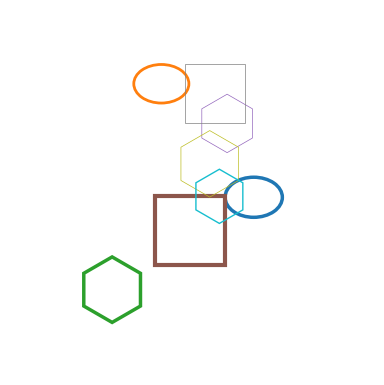[{"shape": "oval", "thickness": 2.5, "radius": 0.37, "center": [0.659, 0.488]}, {"shape": "oval", "thickness": 2, "radius": 0.36, "center": [0.419, 0.782]}, {"shape": "hexagon", "thickness": 2.5, "radius": 0.43, "center": [0.291, 0.248]}, {"shape": "hexagon", "thickness": 0.5, "radius": 0.38, "center": [0.59, 0.679]}, {"shape": "square", "thickness": 3, "radius": 0.45, "center": [0.493, 0.401]}, {"shape": "square", "thickness": 0.5, "radius": 0.38, "center": [0.559, 0.757]}, {"shape": "hexagon", "thickness": 0.5, "radius": 0.43, "center": [0.545, 0.574]}, {"shape": "hexagon", "thickness": 1, "radius": 0.35, "center": [0.57, 0.49]}]